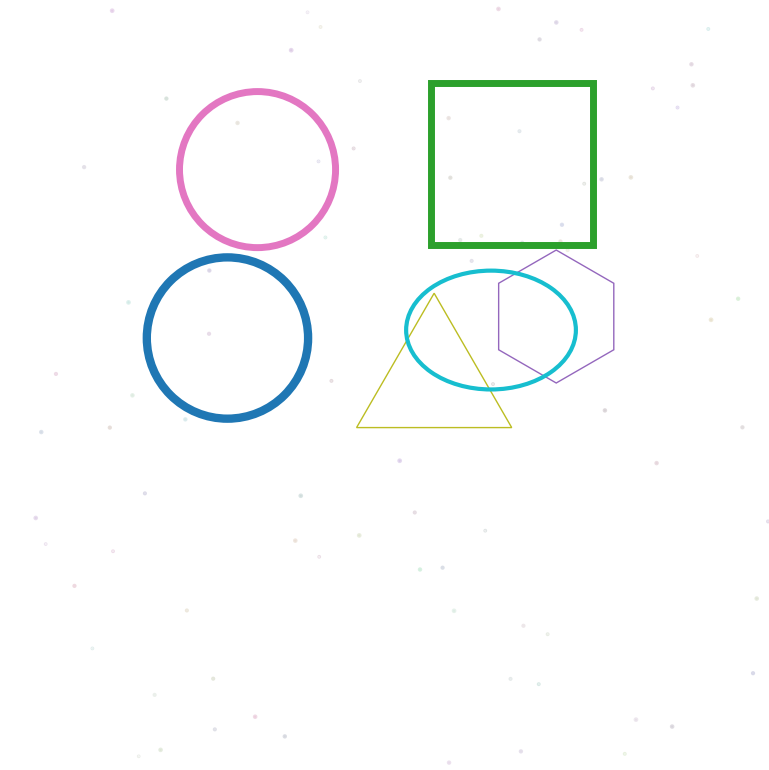[{"shape": "circle", "thickness": 3, "radius": 0.52, "center": [0.295, 0.561]}, {"shape": "square", "thickness": 2.5, "radius": 0.52, "center": [0.665, 0.787]}, {"shape": "hexagon", "thickness": 0.5, "radius": 0.43, "center": [0.722, 0.589]}, {"shape": "circle", "thickness": 2.5, "radius": 0.51, "center": [0.334, 0.78]}, {"shape": "triangle", "thickness": 0.5, "radius": 0.58, "center": [0.564, 0.503]}, {"shape": "oval", "thickness": 1.5, "radius": 0.55, "center": [0.638, 0.571]}]